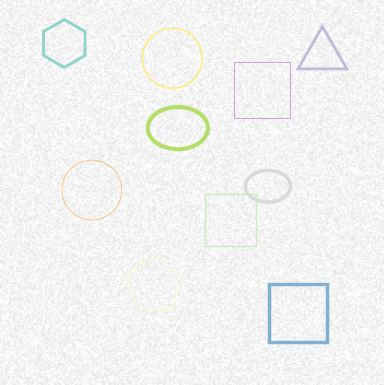[{"shape": "hexagon", "thickness": 2, "radius": 0.31, "center": [0.167, 0.887]}, {"shape": "pentagon", "thickness": 0.5, "radius": 0.37, "center": [0.401, 0.259]}, {"shape": "triangle", "thickness": 2, "radius": 0.37, "center": [0.837, 0.858]}, {"shape": "square", "thickness": 2.5, "radius": 0.38, "center": [0.774, 0.187]}, {"shape": "circle", "thickness": 0.5, "radius": 0.39, "center": [0.238, 0.506]}, {"shape": "oval", "thickness": 3, "radius": 0.39, "center": [0.462, 0.667]}, {"shape": "oval", "thickness": 2.5, "radius": 0.29, "center": [0.696, 0.516]}, {"shape": "square", "thickness": 0.5, "radius": 0.36, "center": [0.68, 0.766]}, {"shape": "square", "thickness": 1, "radius": 0.33, "center": [0.598, 0.429]}, {"shape": "circle", "thickness": 1, "radius": 0.39, "center": [0.448, 0.849]}]